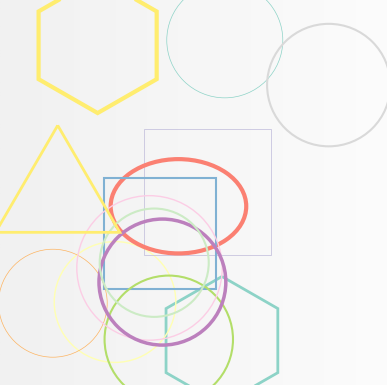[{"shape": "hexagon", "thickness": 2, "radius": 0.83, "center": [0.573, 0.115]}, {"shape": "circle", "thickness": 0.5, "radius": 0.75, "center": [0.58, 0.896]}, {"shape": "circle", "thickness": 1, "radius": 0.78, "center": [0.297, 0.216]}, {"shape": "square", "thickness": 0.5, "radius": 0.82, "center": [0.535, 0.501]}, {"shape": "oval", "thickness": 3, "radius": 0.87, "center": [0.461, 0.464]}, {"shape": "square", "thickness": 1.5, "radius": 0.72, "center": [0.412, 0.394]}, {"shape": "circle", "thickness": 0.5, "radius": 0.7, "center": [0.136, 0.212]}, {"shape": "circle", "thickness": 1.5, "radius": 0.83, "center": [0.436, 0.118]}, {"shape": "circle", "thickness": 1, "radius": 0.94, "center": [0.386, 0.304]}, {"shape": "circle", "thickness": 1.5, "radius": 0.8, "center": [0.848, 0.779]}, {"shape": "circle", "thickness": 2.5, "radius": 0.82, "center": [0.419, 0.267]}, {"shape": "circle", "thickness": 1.5, "radius": 0.7, "center": [0.398, 0.318]}, {"shape": "triangle", "thickness": 2, "radius": 0.93, "center": [0.149, 0.489]}, {"shape": "hexagon", "thickness": 3, "radius": 0.88, "center": [0.252, 0.882]}]